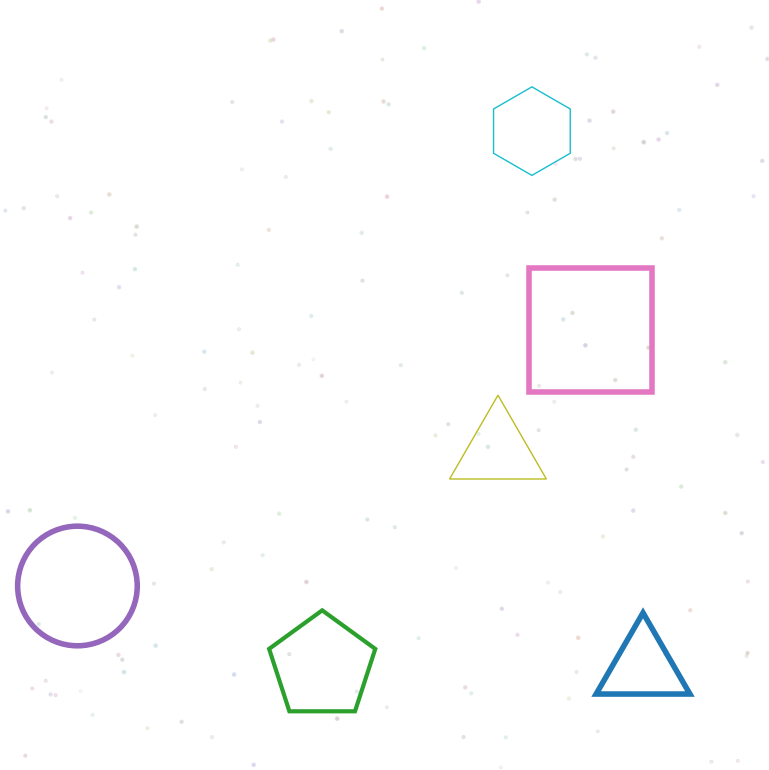[{"shape": "triangle", "thickness": 2, "radius": 0.35, "center": [0.835, 0.134]}, {"shape": "pentagon", "thickness": 1.5, "radius": 0.36, "center": [0.418, 0.135]}, {"shape": "circle", "thickness": 2, "radius": 0.39, "center": [0.101, 0.239]}, {"shape": "square", "thickness": 2, "radius": 0.4, "center": [0.767, 0.572]}, {"shape": "triangle", "thickness": 0.5, "radius": 0.36, "center": [0.647, 0.414]}, {"shape": "hexagon", "thickness": 0.5, "radius": 0.29, "center": [0.691, 0.83]}]